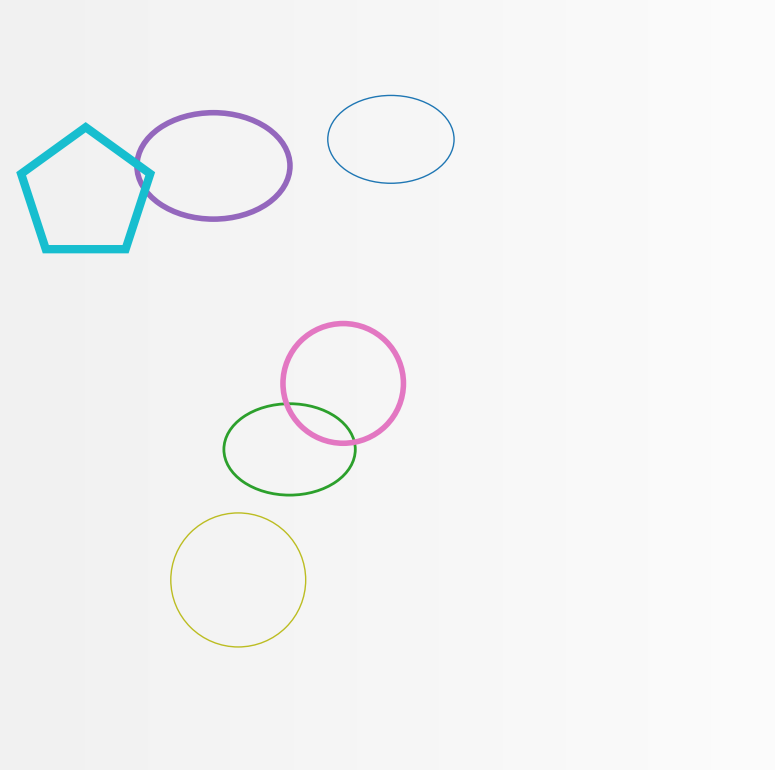[{"shape": "oval", "thickness": 0.5, "radius": 0.41, "center": [0.504, 0.819]}, {"shape": "oval", "thickness": 1, "radius": 0.42, "center": [0.374, 0.416]}, {"shape": "oval", "thickness": 2, "radius": 0.49, "center": [0.275, 0.785]}, {"shape": "circle", "thickness": 2, "radius": 0.39, "center": [0.443, 0.502]}, {"shape": "circle", "thickness": 0.5, "radius": 0.44, "center": [0.307, 0.247]}, {"shape": "pentagon", "thickness": 3, "radius": 0.44, "center": [0.111, 0.747]}]